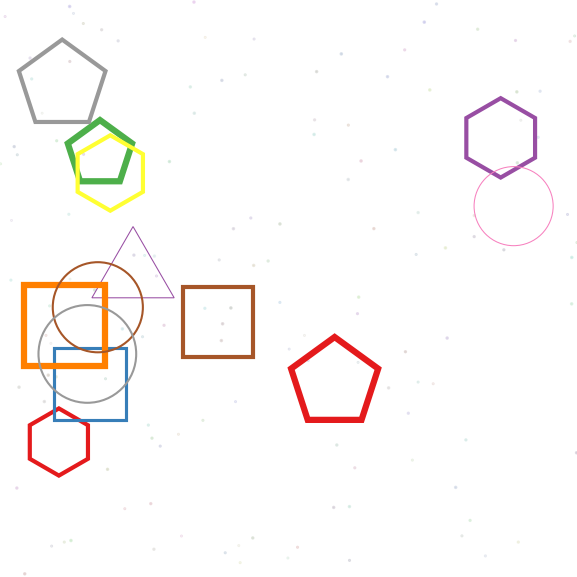[{"shape": "pentagon", "thickness": 3, "radius": 0.4, "center": [0.579, 0.336]}, {"shape": "hexagon", "thickness": 2, "radius": 0.29, "center": [0.102, 0.234]}, {"shape": "square", "thickness": 1.5, "radius": 0.31, "center": [0.156, 0.334]}, {"shape": "pentagon", "thickness": 3, "radius": 0.29, "center": [0.173, 0.733]}, {"shape": "hexagon", "thickness": 2, "radius": 0.34, "center": [0.867, 0.76]}, {"shape": "triangle", "thickness": 0.5, "radius": 0.41, "center": [0.23, 0.525]}, {"shape": "square", "thickness": 3, "radius": 0.35, "center": [0.112, 0.435]}, {"shape": "hexagon", "thickness": 2, "radius": 0.33, "center": [0.191, 0.7]}, {"shape": "square", "thickness": 2, "radius": 0.3, "center": [0.378, 0.441]}, {"shape": "circle", "thickness": 1, "radius": 0.39, "center": [0.169, 0.467]}, {"shape": "circle", "thickness": 0.5, "radius": 0.34, "center": [0.889, 0.642]}, {"shape": "circle", "thickness": 1, "radius": 0.42, "center": [0.151, 0.386]}, {"shape": "pentagon", "thickness": 2, "radius": 0.39, "center": [0.108, 0.852]}]